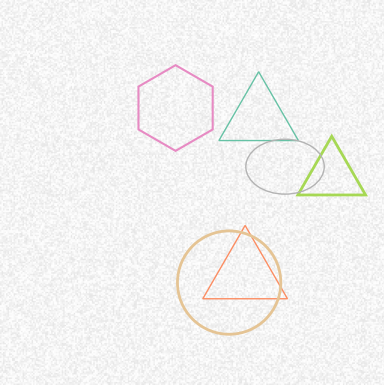[{"shape": "triangle", "thickness": 1, "radius": 0.6, "center": [0.672, 0.695]}, {"shape": "triangle", "thickness": 1, "radius": 0.63, "center": [0.637, 0.287]}, {"shape": "hexagon", "thickness": 1.5, "radius": 0.56, "center": [0.456, 0.719]}, {"shape": "triangle", "thickness": 2, "radius": 0.51, "center": [0.862, 0.544]}, {"shape": "circle", "thickness": 2, "radius": 0.67, "center": [0.595, 0.266]}, {"shape": "oval", "thickness": 1, "radius": 0.51, "center": [0.74, 0.567]}]